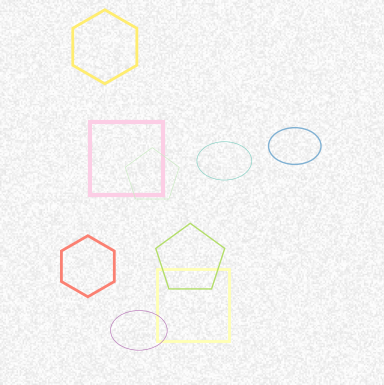[{"shape": "oval", "thickness": 0.5, "radius": 0.36, "center": [0.583, 0.582]}, {"shape": "square", "thickness": 2, "radius": 0.47, "center": [0.502, 0.208]}, {"shape": "hexagon", "thickness": 2, "radius": 0.4, "center": [0.228, 0.308]}, {"shape": "oval", "thickness": 1, "radius": 0.34, "center": [0.766, 0.621]}, {"shape": "pentagon", "thickness": 1, "radius": 0.47, "center": [0.494, 0.326]}, {"shape": "square", "thickness": 3, "radius": 0.48, "center": [0.329, 0.588]}, {"shape": "oval", "thickness": 0.5, "radius": 0.37, "center": [0.361, 0.142]}, {"shape": "pentagon", "thickness": 0.5, "radius": 0.37, "center": [0.395, 0.543]}, {"shape": "hexagon", "thickness": 2, "radius": 0.48, "center": [0.272, 0.879]}]